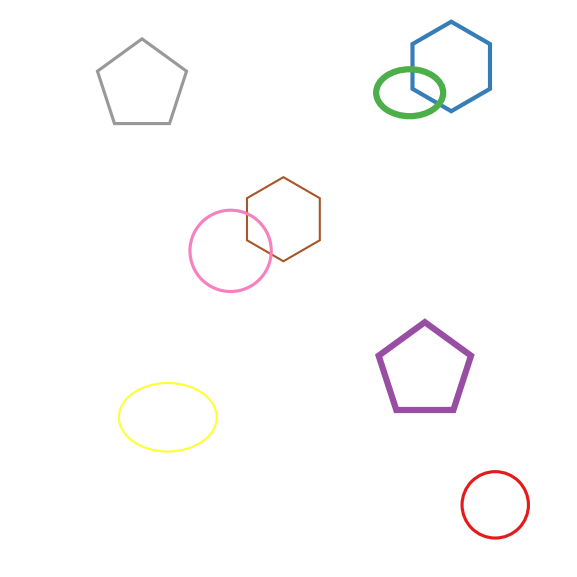[{"shape": "circle", "thickness": 1.5, "radius": 0.29, "center": [0.858, 0.125]}, {"shape": "hexagon", "thickness": 2, "radius": 0.39, "center": [0.781, 0.884]}, {"shape": "oval", "thickness": 3, "radius": 0.29, "center": [0.709, 0.839]}, {"shape": "pentagon", "thickness": 3, "radius": 0.42, "center": [0.736, 0.357]}, {"shape": "oval", "thickness": 1, "radius": 0.42, "center": [0.291, 0.277]}, {"shape": "hexagon", "thickness": 1, "radius": 0.36, "center": [0.491, 0.62]}, {"shape": "circle", "thickness": 1.5, "radius": 0.35, "center": [0.399, 0.565]}, {"shape": "pentagon", "thickness": 1.5, "radius": 0.41, "center": [0.246, 0.851]}]